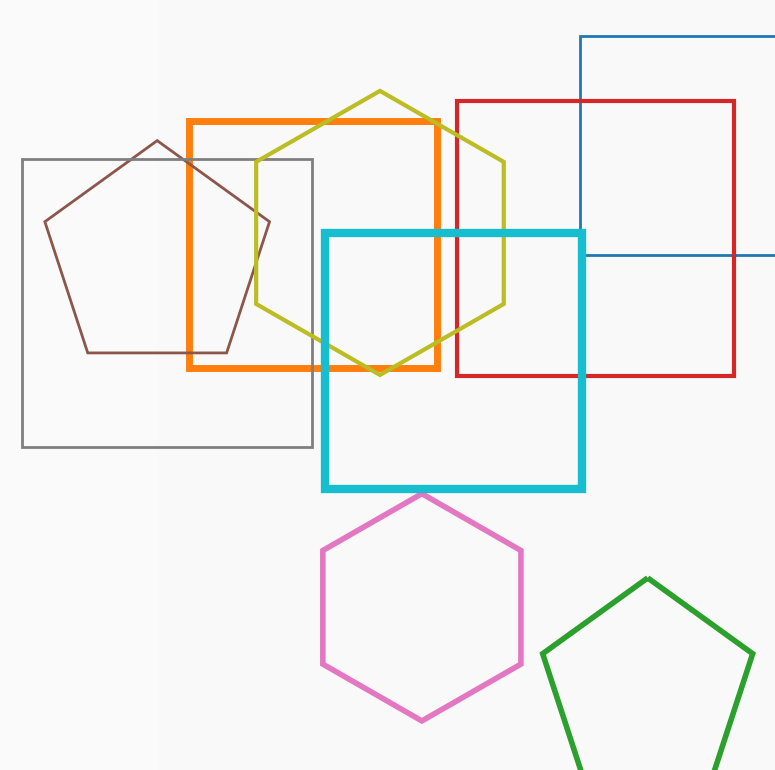[{"shape": "square", "thickness": 1, "radius": 0.71, "center": [0.891, 0.811]}, {"shape": "square", "thickness": 2.5, "radius": 0.8, "center": [0.404, 0.683]}, {"shape": "pentagon", "thickness": 2, "radius": 0.71, "center": [0.836, 0.107]}, {"shape": "square", "thickness": 1.5, "radius": 0.89, "center": [0.769, 0.69]}, {"shape": "pentagon", "thickness": 1, "radius": 0.76, "center": [0.203, 0.665]}, {"shape": "hexagon", "thickness": 2, "radius": 0.74, "center": [0.544, 0.211]}, {"shape": "square", "thickness": 1, "radius": 0.94, "center": [0.216, 0.606]}, {"shape": "hexagon", "thickness": 1.5, "radius": 0.92, "center": [0.49, 0.698]}, {"shape": "square", "thickness": 3, "radius": 0.83, "center": [0.585, 0.531]}]